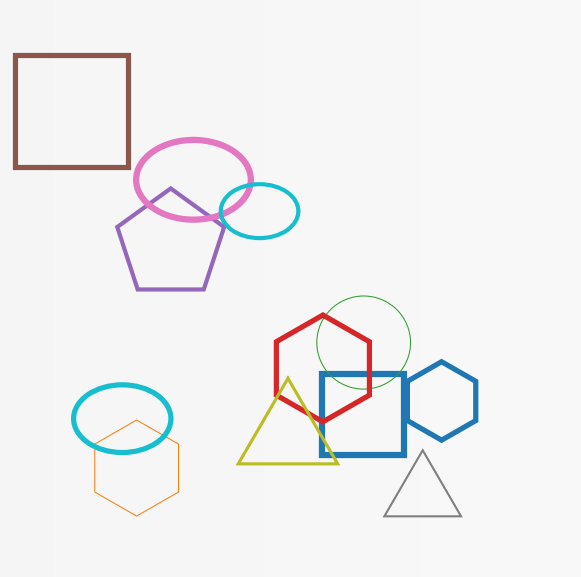[{"shape": "hexagon", "thickness": 2.5, "radius": 0.34, "center": [0.76, 0.305]}, {"shape": "square", "thickness": 3, "radius": 0.35, "center": [0.625, 0.281]}, {"shape": "hexagon", "thickness": 0.5, "radius": 0.42, "center": [0.235, 0.189]}, {"shape": "circle", "thickness": 0.5, "radius": 0.4, "center": [0.626, 0.406]}, {"shape": "hexagon", "thickness": 2.5, "radius": 0.46, "center": [0.556, 0.361]}, {"shape": "pentagon", "thickness": 2, "radius": 0.48, "center": [0.294, 0.576]}, {"shape": "square", "thickness": 2.5, "radius": 0.49, "center": [0.123, 0.807]}, {"shape": "oval", "thickness": 3, "radius": 0.49, "center": [0.333, 0.688]}, {"shape": "triangle", "thickness": 1, "radius": 0.38, "center": [0.727, 0.143]}, {"shape": "triangle", "thickness": 1.5, "radius": 0.49, "center": [0.495, 0.245]}, {"shape": "oval", "thickness": 2.5, "radius": 0.42, "center": [0.21, 0.274]}, {"shape": "oval", "thickness": 2, "radius": 0.33, "center": [0.447, 0.634]}]